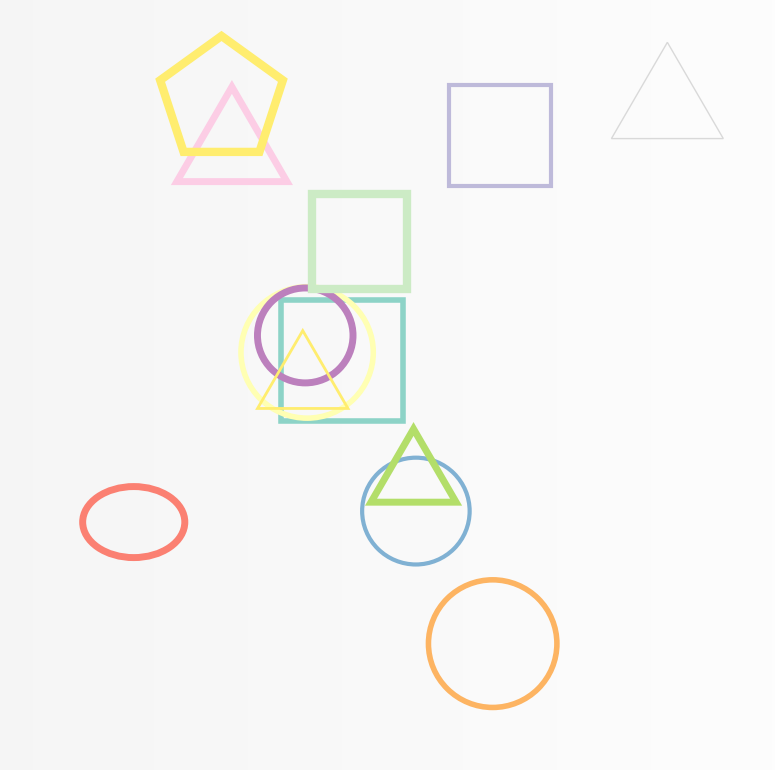[{"shape": "square", "thickness": 2, "radius": 0.39, "center": [0.441, 0.532]}, {"shape": "circle", "thickness": 2, "radius": 0.43, "center": [0.396, 0.542]}, {"shape": "square", "thickness": 1.5, "radius": 0.33, "center": [0.646, 0.824]}, {"shape": "oval", "thickness": 2.5, "radius": 0.33, "center": [0.173, 0.322]}, {"shape": "circle", "thickness": 1.5, "radius": 0.35, "center": [0.537, 0.336]}, {"shape": "circle", "thickness": 2, "radius": 0.41, "center": [0.636, 0.164]}, {"shape": "triangle", "thickness": 2.5, "radius": 0.32, "center": [0.534, 0.38]}, {"shape": "triangle", "thickness": 2.5, "radius": 0.41, "center": [0.299, 0.805]}, {"shape": "triangle", "thickness": 0.5, "radius": 0.42, "center": [0.861, 0.862]}, {"shape": "circle", "thickness": 2.5, "radius": 0.31, "center": [0.394, 0.564]}, {"shape": "square", "thickness": 3, "radius": 0.31, "center": [0.464, 0.687]}, {"shape": "triangle", "thickness": 1, "radius": 0.34, "center": [0.391, 0.503]}, {"shape": "pentagon", "thickness": 3, "radius": 0.42, "center": [0.286, 0.87]}]